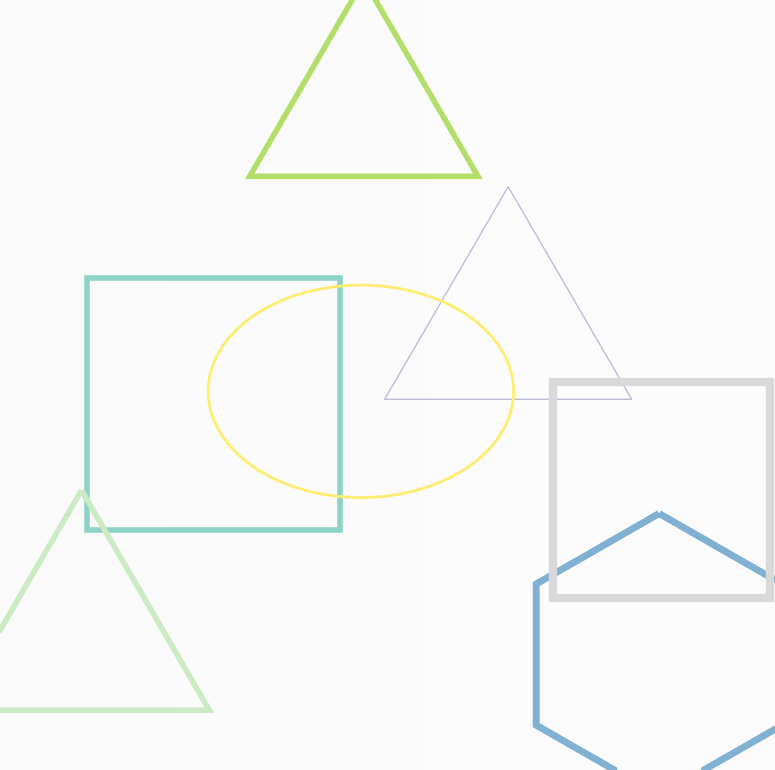[{"shape": "square", "thickness": 2, "radius": 0.82, "center": [0.276, 0.475]}, {"shape": "triangle", "thickness": 0.5, "radius": 0.92, "center": [0.656, 0.573]}, {"shape": "hexagon", "thickness": 2.5, "radius": 0.92, "center": [0.851, 0.15]}, {"shape": "triangle", "thickness": 2, "radius": 0.85, "center": [0.469, 0.856]}, {"shape": "square", "thickness": 3, "radius": 0.7, "center": [0.854, 0.364]}, {"shape": "triangle", "thickness": 2, "radius": 0.95, "center": [0.105, 0.173]}, {"shape": "oval", "thickness": 1, "radius": 0.99, "center": [0.466, 0.492]}]